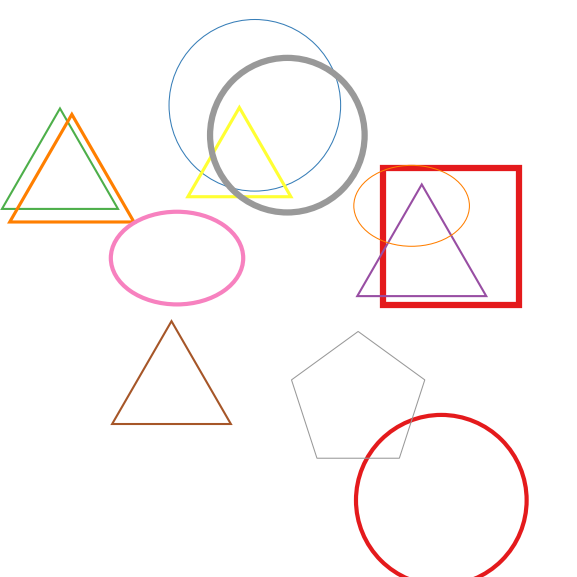[{"shape": "square", "thickness": 3, "radius": 0.59, "center": [0.781, 0.59]}, {"shape": "circle", "thickness": 2, "radius": 0.74, "center": [0.764, 0.133]}, {"shape": "circle", "thickness": 0.5, "radius": 0.74, "center": [0.441, 0.817]}, {"shape": "triangle", "thickness": 1, "radius": 0.58, "center": [0.104, 0.695]}, {"shape": "triangle", "thickness": 1, "radius": 0.64, "center": [0.73, 0.551]}, {"shape": "triangle", "thickness": 1.5, "radius": 0.62, "center": [0.124, 0.677]}, {"shape": "oval", "thickness": 0.5, "radius": 0.5, "center": [0.713, 0.643]}, {"shape": "triangle", "thickness": 1.5, "radius": 0.51, "center": [0.415, 0.71]}, {"shape": "triangle", "thickness": 1, "radius": 0.59, "center": [0.297, 0.324]}, {"shape": "oval", "thickness": 2, "radius": 0.57, "center": [0.307, 0.552]}, {"shape": "circle", "thickness": 3, "radius": 0.67, "center": [0.498, 0.765]}, {"shape": "pentagon", "thickness": 0.5, "radius": 0.61, "center": [0.62, 0.304]}]